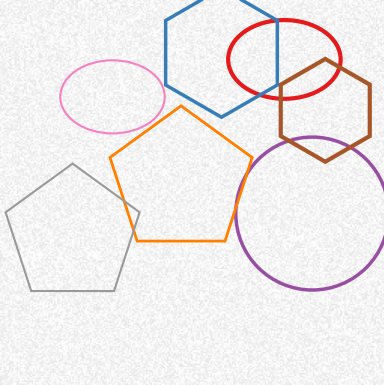[{"shape": "oval", "thickness": 3, "radius": 0.73, "center": [0.739, 0.846]}, {"shape": "hexagon", "thickness": 2.5, "radius": 0.84, "center": [0.575, 0.863]}, {"shape": "circle", "thickness": 2.5, "radius": 0.99, "center": [0.811, 0.445]}, {"shape": "pentagon", "thickness": 2, "radius": 0.97, "center": [0.47, 0.531]}, {"shape": "hexagon", "thickness": 3, "radius": 0.67, "center": [0.845, 0.713]}, {"shape": "oval", "thickness": 1.5, "radius": 0.68, "center": [0.292, 0.748]}, {"shape": "pentagon", "thickness": 1.5, "radius": 0.91, "center": [0.189, 0.392]}]